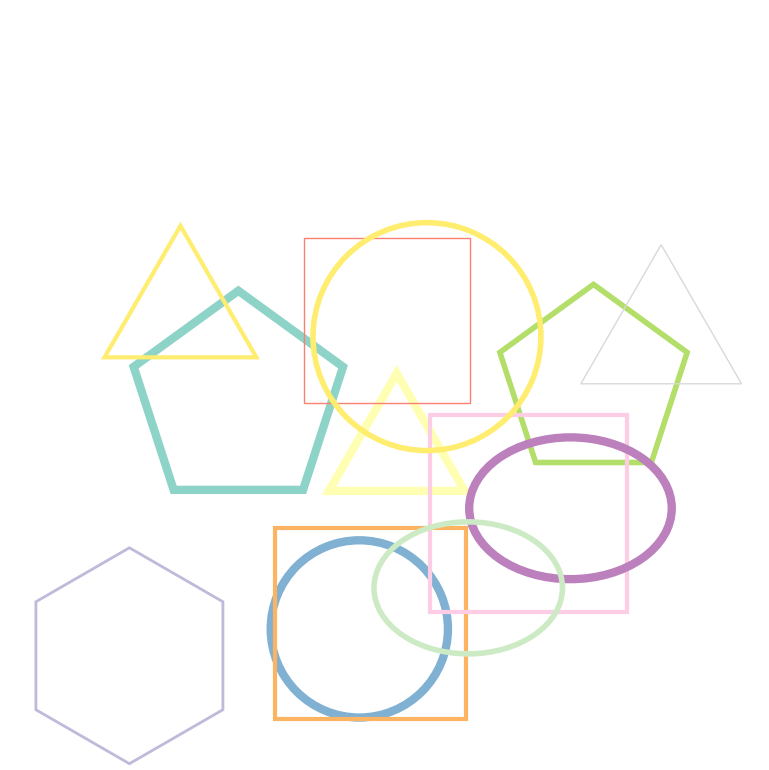[{"shape": "pentagon", "thickness": 3, "radius": 0.71, "center": [0.31, 0.479]}, {"shape": "triangle", "thickness": 3, "radius": 0.51, "center": [0.515, 0.413]}, {"shape": "hexagon", "thickness": 1, "radius": 0.7, "center": [0.168, 0.148]}, {"shape": "square", "thickness": 0.5, "radius": 0.54, "center": [0.503, 0.583]}, {"shape": "circle", "thickness": 3, "radius": 0.58, "center": [0.467, 0.183]}, {"shape": "square", "thickness": 1.5, "radius": 0.62, "center": [0.481, 0.19]}, {"shape": "pentagon", "thickness": 2, "radius": 0.64, "center": [0.771, 0.503]}, {"shape": "square", "thickness": 1.5, "radius": 0.64, "center": [0.686, 0.334]}, {"shape": "triangle", "thickness": 0.5, "radius": 0.6, "center": [0.859, 0.562]}, {"shape": "oval", "thickness": 3, "radius": 0.66, "center": [0.741, 0.34]}, {"shape": "oval", "thickness": 2, "radius": 0.61, "center": [0.608, 0.237]}, {"shape": "circle", "thickness": 2, "radius": 0.74, "center": [0.554, 0.563]}, {"shape": "triangle", "thickness": 1.5, "radius": 0.57, "center": [0.234, 0.593]}]